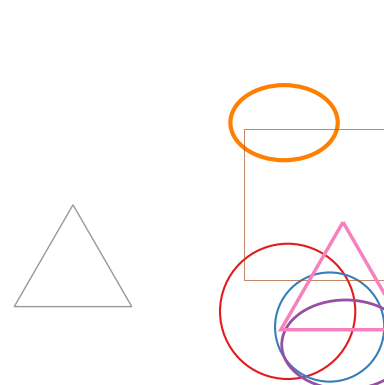[{"shape": "circle", "thickness": 1.5, "radius": 0.88, "center": [0.747, 0.191]}, {"shape": "circle", "thickness": 1.5, "radius": 0.71, "center": [0.856, 0.151]}, {"shape": "oval", "thickness": 2, "radius": 0.83, "center": [0.898, 0.105]}, {"shape": "oval", "thickness": 3, "radius": 0.7, "center": [0.738, 0.681]}, {"shape": "square", "thickness": 0.5, "radius": 0.98, "center": [0.829, 0.468]}, {"shape": "triangle", "thickness": 2.5, "radius": 0.93, "center": [0.891, 0.237]}, {"shape": "triangle", "thickness": 1, "radius": 0.88, "center": [0.19, 0.292]}]